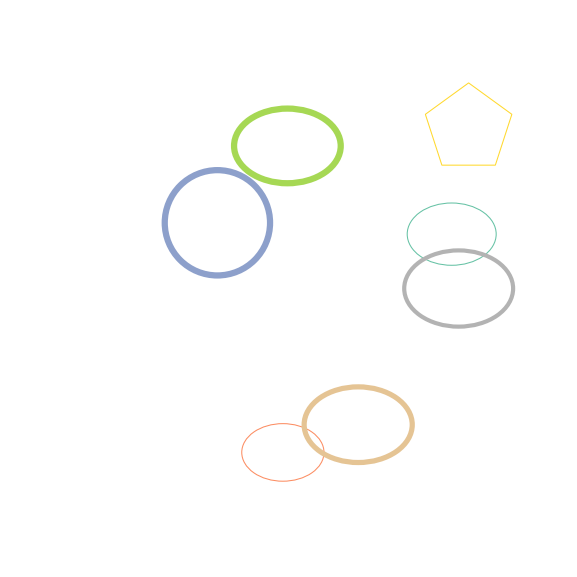[{"shape": "oval", "thickness": 0.5, "radius": 0.39, "center": [0.782, 0.594]}, {"shape": "oval", "thickness": 0.5, "radius": 0.36, "center": [0.49, 0.216]}, {"shape": "circle", "thickness": 3, "radius": 0.46, "center": [0.376, 0.613]}, {"shape": "oval", "thickness": 3, "radius": 0.46, "center": [0.498, 0.746]}, {"shape": "pentagon", "thickness": 0.5, "radius": 0.39, "center": [0.811, 0.777]}, {"shape": "oval", "thickness": 2.5, "radius": 0.47, "center": [0.62, 0.264]}, {"shape": "oval", "thickness": 2, "radius": 0.47, "center": [0.794, 0.5]}]